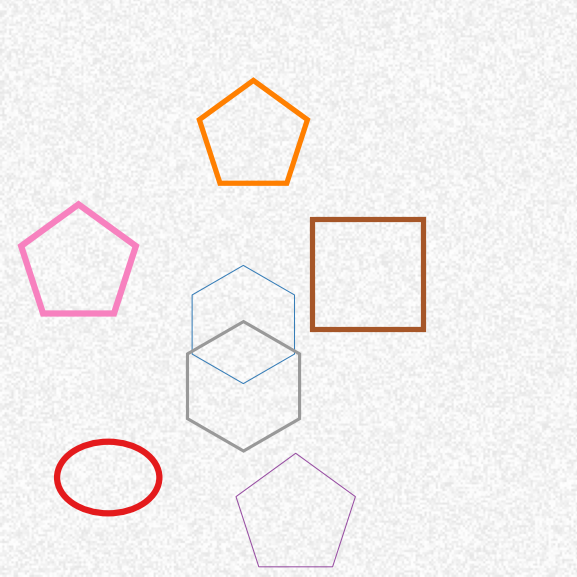[{"shape": "oval", "thickness": 3, "radius": 0.44, "center": [0.187, 0.172]}, {"shape": "hexagon", "thickness": 0.5, "radius": 0.51, "center": [0.421, 0.437]}, {"shape": "pentagon", "thickness": 0.5, "radius": 0.54, "center": [0.512, 0.106]}, {"shape": "pentagon", "thickness": 2.5, "radius": 0.49, "center": [0.439, 0.761]}, {"shape": "square", "thickness": 2.5, "radius": 0.48, "center": [0.636, 0.525]}, {"shape": "pentagon", "thickness": 3, "radius": 0.52, "center": [0.136, 0.541]}, {"shape": "hexagon", "thickness": 1.5, "radius": 0.56, "center": [0.422, 0.33]}]